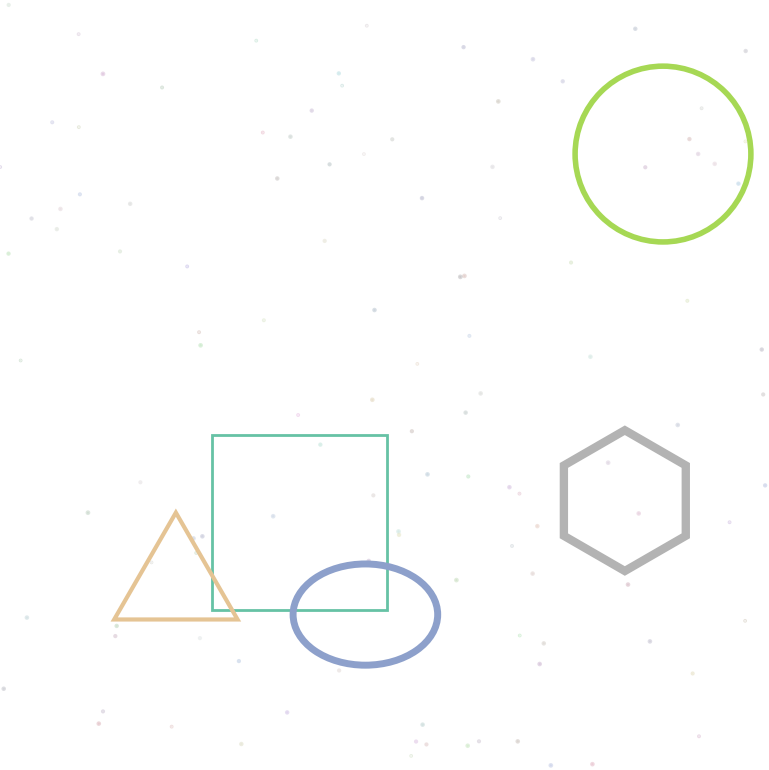[{"shape": "square", "thickness": 1, "radius": 0.57, "center": [0.388, 0.321]}, {"shape": "oval", "thickness": 2.5, "radius": 0.47, "center": [0.475, 0.202]}, {"shape": "circle", "thickness": 2, "radius": 0.57, "center": [0.861, 0.8]}, {"shape": "triangle", "thickness": 1.5, "radius": 0.46, "center": [0.228, 0.242]}, {"shape": "hexagon", "thickness": 3, "radius": 0.46, "center": [0.811, 0.35]}]